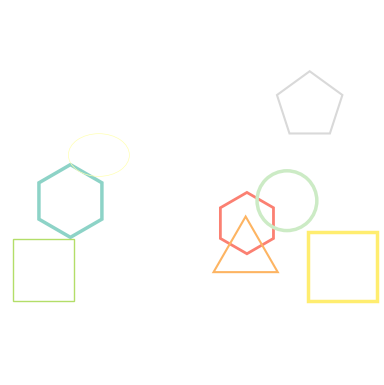[{"shape": "hexagon", "thickness": 2.5, "radius": 0.47, "center": [0.183, 0.478]}, {"shape": "oval", "thickness": 0.5, "radius": 0.4, "center": [0.257, 0.597]}, {"shape": "hexagon", "thickness": 2, "radius": 0.4, "center": [0.641, 0.421]}, {"shape": "triangle", "thickness": 1.5, "radius": 0.48, "center": [0.638, 0.341]}, {"shape": "square", "thickness": 1, "radius": 0.4, "center": [0.113, 0.298]}, {"shape": "pentagon", "thickness": 1.5, "radius": 0.45, "center": [0.804, 0.726]}, {"shape": "circle", "thickness": 2.5, "radius": 0.39, "center": [0.745, 0.479]}, {"shape": "square", "thickness": 2.5, "radius": 0.45, "center": [0.889, 0.308]}]